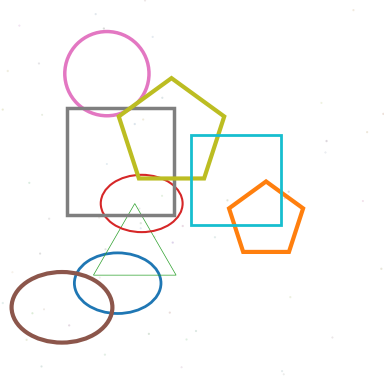[{"shape": "oval", "thickness": 2, "radius": 0.56, "center": [0.306, 0.264]}, {"shape": "pentagon", "thickness": 3, "radius": 0.51, "center": [0.691, 0.427]}, {"shape": "triangle", "thickness": 0.5, "radius": 0.62, "center": [0.35, 0.347]}, {"shape": "oval", "thickness": 1.5, "radius": 0.53, "center": [0.368, 0.472]}, {"shape": "oval", "thickness": 3, "radius": 0.65, "center": [0.161, 0.202]}, {"shape": "circle", "thickness": 2.5, "radius": 0.55, "center": [0.278, 0.809]}, {"shape": "square", "thickness": 2.5, "radius": 0.69, "center": [0.313, 0.582]}, {"shape": "pentagon", "thickness": 3, "radius": 0.72, "center": [0.445, 0.653]}, {"shape": "square", "thickness": 2, "radius": 0.58, "center": [0.613, 0.533]}]